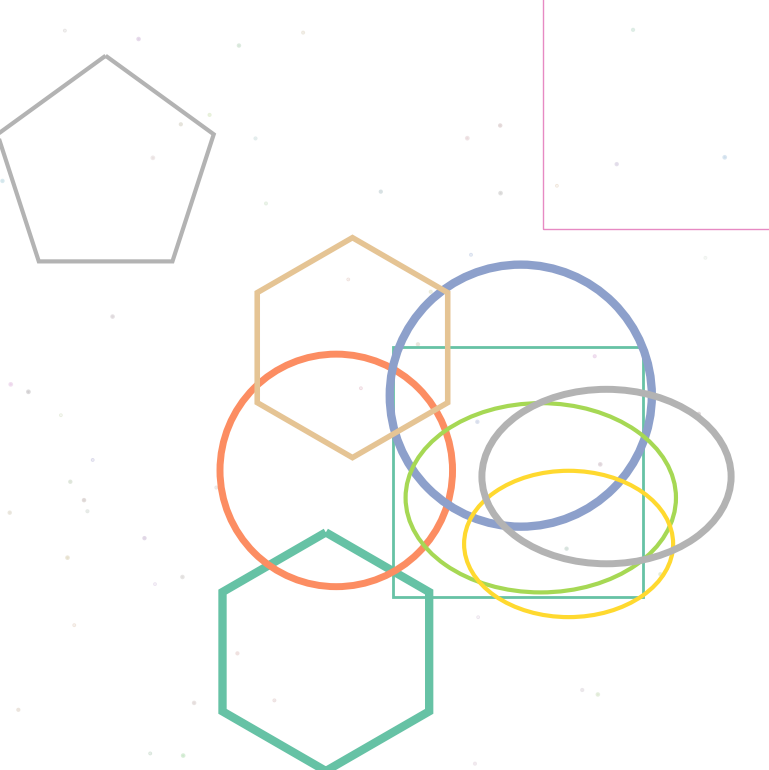[{"shape": "hexagon", "thickness": 3, "radius": 0.77, "center": [0.423, 0.154]}, {"shape": "square", "thickness": 1, "radius": 0.81, "center": [0.673, 0.387]}, {"shape": "circle", "thickness": 2.5, "radius": 0.75, "center": [0.437, 0.389]}, {"shape": "circle", "thickness": 3, "radius": 0.85, "center": [0.676, 0.486]}, {"shape": "square", "thickness": 0.5, "radius": 0.76, "center": [0.857, 0.854]}, {"shape": "oval", "thickness": 1.5, "radius": 0.88, "center": [0.702, 0.354]}, {"shape": "oval", "thickness": 1.5, "radius": 0.68, "center": [0.738, 0.294]}, {"shape": "hexagon", "thickness": 2, "radius": 0.71, "center": [0.458, 0.549]}, {"shape": "oval", "thickness": 2.5, "radius": 0.81, "center": [0.788, 0.381]}, {"shape": "pentagon", "thickness": 1.5, "radius": 0.74, "center": [0.137, 0.78]}]